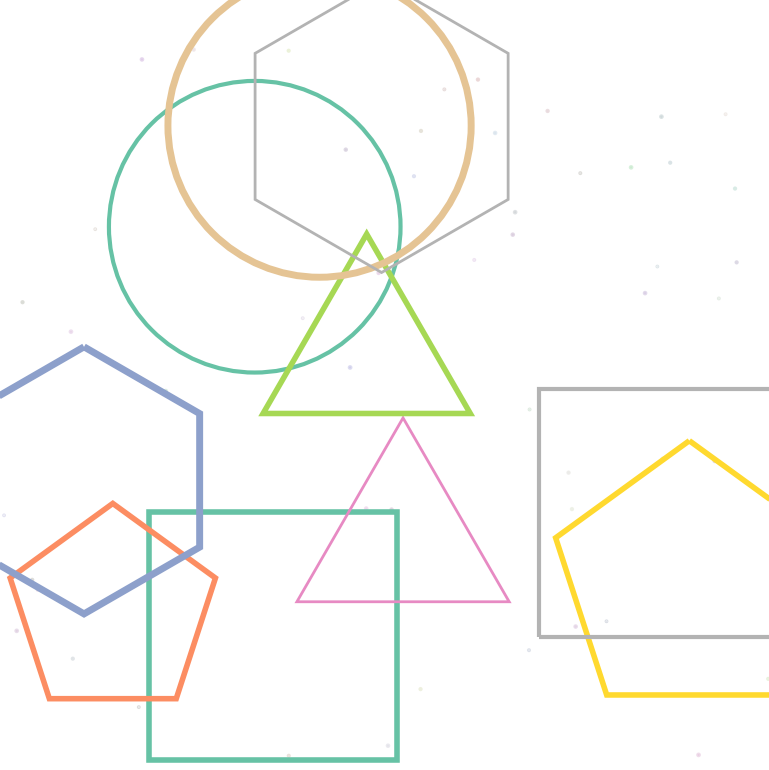[{"shape": "circle", "thickness": 1.5, "radius": 0.95, "center": [0.331, 0.706]}, {"shape": "square", "thickness": 2, "radius": 0.8, "center": [0.355, 0.174]}, {"shape": "pentagon", "thickness": 2, "radius": 0.7, "center": [0.146, 0.206]}, {"shape": "hexagon", "thickness": 2.5, "radius": 0.87, "center": [0.109, 0.376]}, {"shape": "triangle", "thickness": 1, "radius": 0.8, "center": [0.523, 0.298]}, {"shape": "triangle", "thickness": 2, "radius": 0.78, "center": [0.476, 0.541]}, {"shape": "pentagon", "thickness": 2, "radius": 0.91, "center": [0.895, 0.245]}, {"shape": "circle", "thickness": 2.5, "radius": 0.98, "center": [0.415, 0.837]}, {"shape": "hexagon", "thickness": 1, "radius": 0.95, "center": [0.496, 0.836]}, {"shape": "square", "thickness": 1.5, "radius": 0.81, "center": [0.861, 0.334]}]